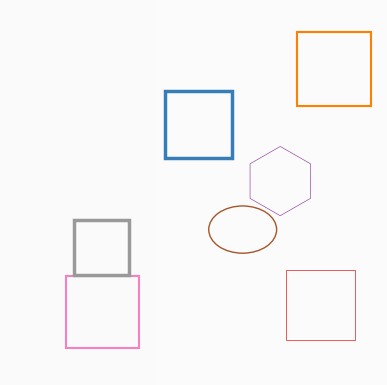[{"shape": "square", "thickness": 0.5, "radius": 0.45, "center": [0.827, 0.208]}, {"shape": "square", "thickness": 2.5, "radius": 0.43, "center": [0.511, 0.677]}, {"shape": "hexagon", "thickness": 0.5, "radius": 0.45, "center": [0.723, 0.53]}, {"shape": "square", "thickness": 1.5, "radius": 0.48, "center": [0.862, 0.82]}, {"shape": "oval", "thickness": 1, "radius": 0.44, "center": [0.626, 0.404]}, {"shape": "square", "thickness": 1.5, "radius": 0.47, "center": [0.264, 0.19]}, {"shape": "square", "thickness": 2.5, "radius": 0.36, "center": [0.261, 0.357]}]